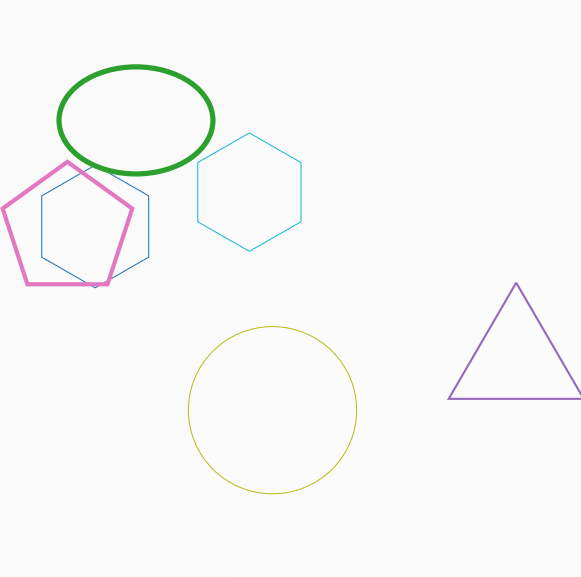[{"shape": "hexagon", "thickness": 0.5, "radius": 0.53, "center": [0.164, 0.607]}, {"shape": "oval", "thickness": 2.5, "radius": 0.66, "center": [0.234, 0.791]}, {"shape": "triangle", "thickness": 1, "radius": 0.67, "center": [0.888, 0.376]}, {"shape": "pentagon", "thickness": 2, "radius": 0.59, "center": [0.116, 0.602]}, {"shape": "circle", "thickness": 0.5, "radius": 0.72, "center": [0.469, 0.289]}, {"shape": "hexagon", "thickness": 0.5, "radius": 0.51, "center": [0.429, 0.666]}]